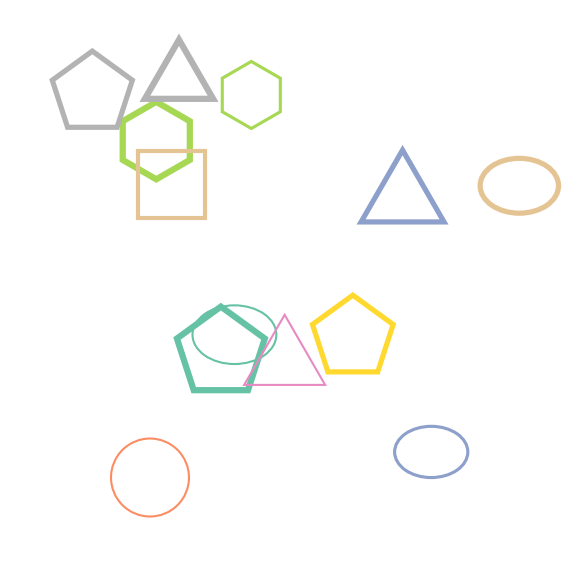[{"shape": "oval", "thickness": 1, "radius": 0.36, "center": [0.406, 0.42]}, {"shape": "pentagon", "thickness": 3, "radius": 0.4, "center": [0.382, 0.388]}, {"shape": "circle", "thickness": 1, "radius": 0.34, "center": [0.26, 0.172]}, {"shape": "oval", "thickness": 1.5, "radius": 0.32, "center": [0.747, 0.217]}, {"shape": "triangle", "thickness": 2.5, "radius": 0.41, "center": [0.697, 0.656]}, {"shape": "triangle", "thickness": 1, "radius": 0.4, "center": [0.493, 0.373]}, {"shape": "hexagon", "thickness": 1.5, "radius": 0.29, "center": [0.435, 0.835]}, {"shape": "hexagon", "thickness": 3, "radius": 0.34, "center": [0.271, 0.756]}, {"shape": "pentagon", "thickness": 2.5, "radius": 0.37, "center": [0.611, 0.415]}, {"shape": "square", "thickness": 2, "radius": 0.29, "center": [0.297, 0.68]}, {"shape": "oval", "thickness": 2.5, "radius": 0.34, "center": [0.899, 0.677]}, {"shape": "pentagon", "thickness": 2.5, "radius": 0.36, "center": [0.16, 0.838]}, {"shape": "triangle", "thickness": 3, "radius": 0.34, "center": [0.31, 0.862]}]